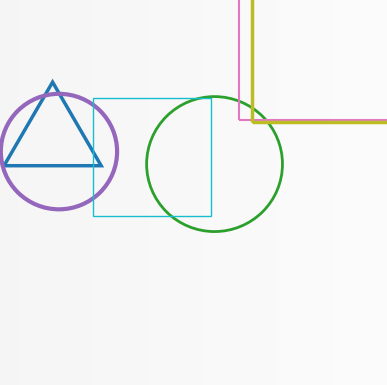[{"shape": "triangle", "thickness": 2.5, "radius": 0.72, "center": [0.136, 0.642]}, {"shape": "circle", "thickness": 2, "radius": 0.88, "center": [0.554, 0.574]}, {"shape": "circle", "thickness": 3, "radius": 0.75, "center": [0.152, 0.606]}, {"shape": "square", "thickness": 1.5, "radius": 0.96, "center": [0.81, 0.879]}, {"shape": "square", "thickness": 2.5, "radius": 0.92, "center": [0.836, 0.867]}, {"shape": "square", "thickness": 1, "radius": 0.76, "center": [0.392, 0.593]}]